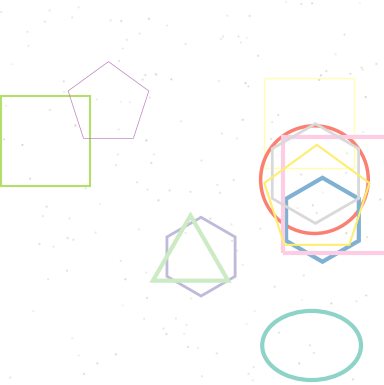[{"shape": "oval", "thickness": 3, "radius": 0.64, "center": [0.809, 0.103]}, {"shape": "square", "thickness": 1, "radius": 0.58, "center": [0.803, 0.68]}, {"shape": "hexagon", "thickness": 2, "radius": 0.51, "center": [0.522, 0.333]}, {"shape": "circle", "thickness": 2.5, "radius": 0.7, "center": [0.817, 0.533]}, {"shape": "hexagon", "thickness": 3, "radius": 0.55, "center": [0.838, 0.429]}, {"shape": "square", "thickness": 1.5, "radius": 0.58, "center": [0.118, 0.633]}, {"shape": "square", "thickness": 3, "radius": 0.75, "center": [0.884, 0.493]}, {"shape": "hexagon", "thickness": 2, "radius": 0.65, "center": [0.819, 0.549]}, {"shape": "pentagon", "thickness": 0.5, "radius": 0.55, "center": [0.282, 0.73]}, {"shape": "triangle", "thickness": 3, "radius": 0.56, "center": [0.495, 0.327]}, {"shape": "pentagon", "thickness": 1.5, "radius": 0.72, "center": [0.823, 0.48]}]